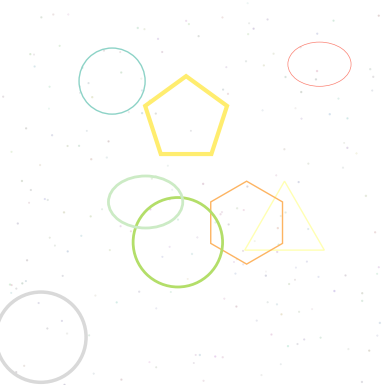[{"shape": "circle", "thickness": 1, "radius": 0.43, "center": [0.291, 0.789]}, {"shape": "triangle", "thickness": 1, "radius": 0.6, "center": [0.739, 0.41]}, {"shape": "oval", "thickness": 0.5, "radius": 0.41, "center": [0.83, 0.833]}, {"shape": "hexagon", "thickness": 1, "radius": 0.54, "center": [0.641, 0.422]}, {"shape": "circle", "thickness": 2, "radius": 0.58, "center": [0.462, 0.371]}, {"shape": "circle", "thickness": 2.5, "radius": 0.59, "center": [0.106, 0.124]}, {"shape": "oval", "thickness": 2, "radius": 0.48, "center": [0.378, 0.475]}, {"shape": "pentagon", "thickness": 3, "radius": 0.56, "center": [0.483, 0.69]}]